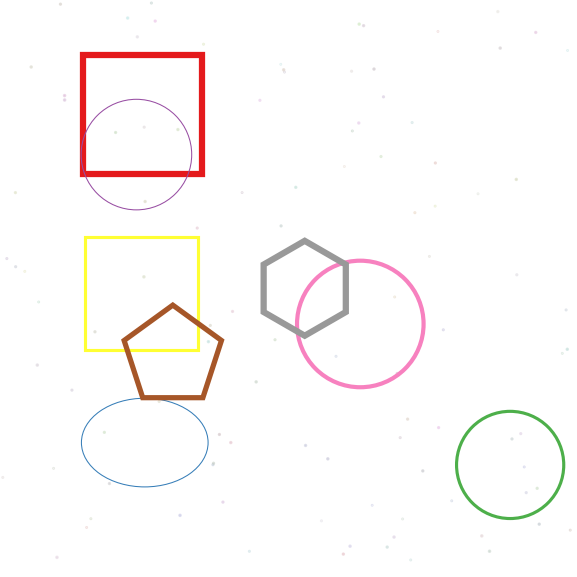[{"shape": "square", "thickness": 3, "radius": 0.51, "center": [0.247, 0.801]}, {"shape": "oval", "thickness": 0.5, "radius": 0.55, "center": [0.251, 0.233]}, {"shape": "circle", "thickness": 1.5, "radius": 0.46, "center": [0.883, 0.194]}, {"shape": "circle", "thickness": 0.5, "radius": 0.48, "center": [0.236, 0.731]}, {"shape": "square", "thickness": 1.5, "radius": 0.49, "center": [0.245, 0.492]}, {"shape": "pentagon", "thickness": 2.5, "radius": 0.44, "center": [0.299, 0.382]}, {"shape": "circle", "thickness": 2, "radius": 0.55, "center": [0.624, 0.438]}, {"shape": "hexagon", "thickness": 3, "radius": 0.41, "center": [0.528, 0.5]}]